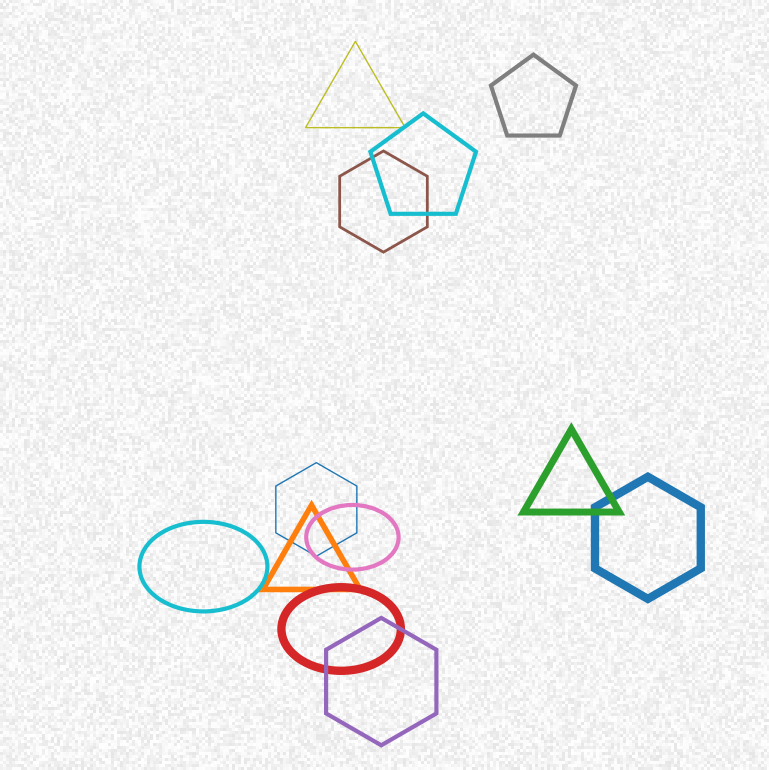[{"shape": "hexagon", "thickness": 0.5, "radius": 0.3, "center": [0.411, 0.338]}, {"shape": "hexagon", "thickness": 3, "radius": 0.4, "center": [0.841, 0.302]}, {"shape": "triangle", "thickness": 2, "radius": 0.36, "center": [0.405, 0.271]}, {"shape": "triangle", "thickness": 2.5, "radius": 0.36, "center": [0.742, 0.371]}, {"shape": "oval", "thickness": 3, "radius": 0.39, "center": [0.443, 0.183]}, {"shape": "hexagon", "thickness": 1.5, "radius": 0.41, "center": [0.495, 0.115]}, {"shape": "hexagon", "thickness": 1, "radius": 0.33, "center": [0.498, 0.738]}, {"shape": "oval", "thickness": 1.5, "radius": 0.3, "center": [0.458, 0.302]}, {"shape": "pentagon", "thickness": 1.5, "radius": 0.29, "center": [0.693, 0.871]}, {"shape": "triangle", "thickness": 0.5, "radius": 0.37, "center": [0.462, 0.872]}, {"shape": "pentagon", "thickness": 1.5, "radius": 0.36, "center": [0.55, 0.781]}, {"shape": "oval", "thickness": 1.5, "radius": 0.42, "center": [0.264, 0.264]}]